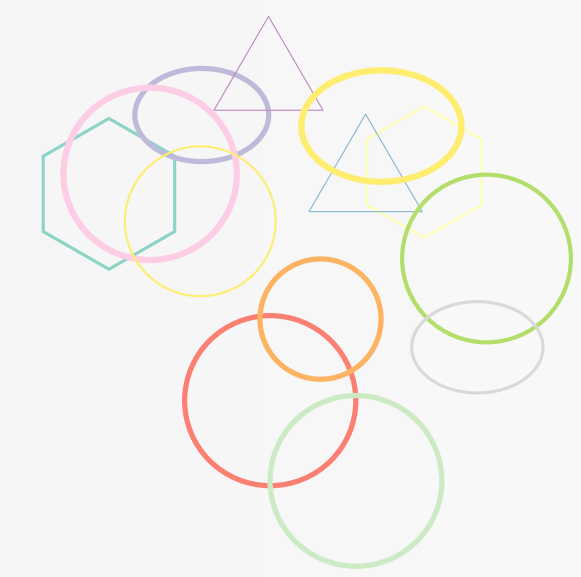[{"shape": "hexagon", "thickness": 1.5, "radius": 0.65, "center": [0.187, 0.663]}, {"shape": "hexagon", "thickness": 1, "radius": 0.57, "center": [0.73, 0.701]}, {"shape": "oval", "thickness": 2.5, "radius": 0.58, "center": [0.347, 0.8]}, {"shape": "circle", "thickness": 2.5, "radius": 0.74, "center": [0.465, 0.305]}, {"shape": "triangle", "thickness": 0.5, "radius": 0.56, "center": [0.629, 0.689]}, {"shape": "circle", "thickness": 2.5, "radius": 0.52, "center": [0.551, 0.447]}, {"shape": "circle", "thickness": 2, "radius": 0.73, "center": [0.837, 0.551]}, {"shape": "circle", "thickness": 3, "radius": 0.75, "center": [0.258, 0.698]}, {"shape": "oval", "thickness": 1.5, "radius": 0.56, "center": [0.821, 0.398]}, {"shape": "triangle", "thickness": 0.5, "radius": 0.54, "center": [0.462, 0.862]}, {"shape": "circle", "thickness": 2.5, "radius": 0.74, "center": [0.612, 0.166]}, {"shape": "oval", "thickness": 3, "radius": 0.69, "center": [0.656, 0.781]}, {"shape": "circle", "thickness": 1, "radius": 0.65, "center": [0.345, 0.616]}]